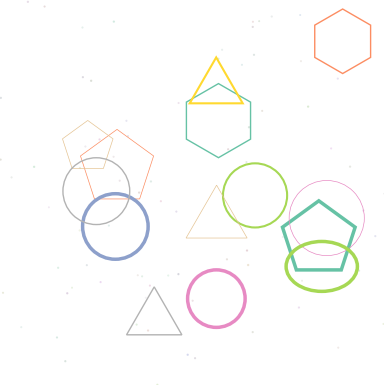[{"shape": "hexagon", "thickness": 1, "radius": 0.48, "center": [0.567, 0.687]}, {"shape": "pentagon", "thickness": 2.5, "radius": 0.5, "center": [0.828, 0.379]}, {"shape": "pentagon", "thickness": 0.5, "radius": 0.5, "center": [0.304, 0.564]}, {"shape": "hexagon", "thickness": 1, "radius": 0.42, "center": [0.89, 0.893]}, {"shape": "circle", "thickness": 2.5, "radius": 0.43, "center": [0.3, 0.412]}, {"shape": "circle", "thickness": 2.5, "radius": 0.37, "center": [0.562, 0.224]}, {"shape": "circle", "thickness": 0.5, "radius": 0.49, "center": [0.849, 0.434]}, {"shape": "circle", "thickness": 1.5, "radius": 0.42, "center": [0.663, 0.492]}, {"shape": "oval", "thickness": 2.5, "radius": 0.46, "center": [0.836, 0.308]}, {"shape": "triangle", "thickness": 1.5, "radius": 0.4, "center": [0.562, 0.771]}, {"shape": "triangle", "thickness": 0.5, "radius": 0.46, "center": [0.563, 0.428]}, {"shape": "pentagon", "thickness": 0.5, "radius": 0.34, "center": [0.228, 0.618]}, {"shape": "circle", "thickness": 1, "radius": 0.43, "center": [0.25, 0.504]}, {"shape": "triangle", "thickness": 1, "radius": 0.41, "center": [0.401, 0.172]}]